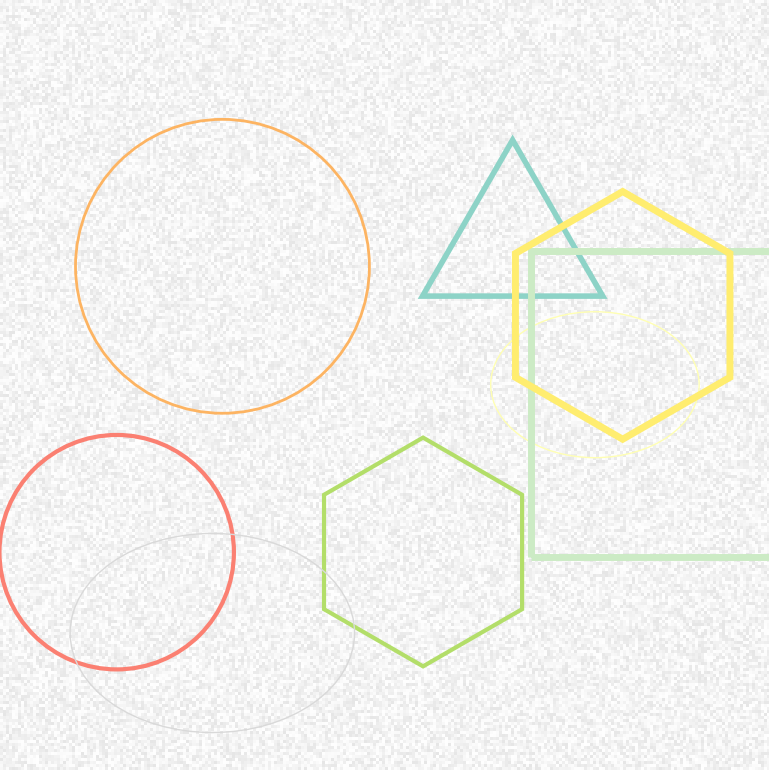[{"shape": "triangle", "thickness": 2, "radius": 0.68, "center": [0.666, 0.683]}, {"shape": "oval", "thickness": 0.5, "radius": 0.68, "center": [0.773, 0.5]}, {"shape": "circle", "thickness": 1.5, "radius": 0.76, "center": [0.152, 0.283]}, {"shape": "circle", "thickness": 1, "radius": 0.95, "center": [0.289, 0.654]}, {"shape": "hexagon", "thickness": 1.5, "radius": 0.74, "center": [0.549, 0.283]}, {"shape": "oval", "thickness": 0.5, "radius": 0.92, "center": [0.276, 0.178]}, {"shape": "square", "thickness": 2.5, "radius": 0.99, "center": [0.889, 0.475]}, {"shape": "hexagon", "thickness": 2.5, "radius": 0.8, "center": [0.809, 0.59]}]